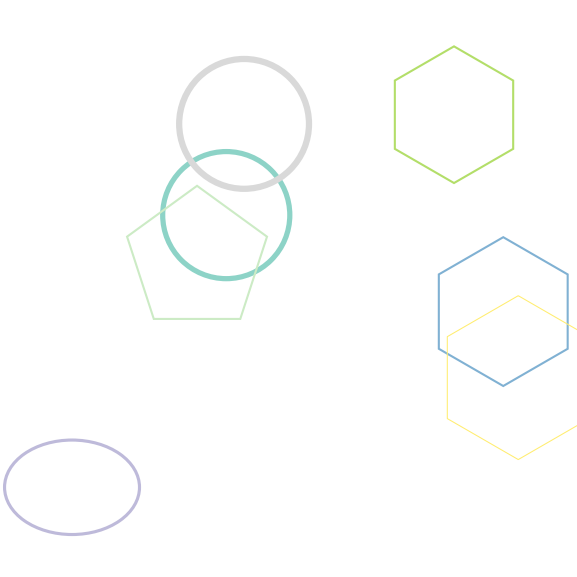[{"shape": "circle", "thickness": 2.5, "radius": 0.55, "center": [0.392, 0.627]}, {"shape": "oval", "thickness": 1.5, "radius": 0.58, "center": [0.125, 0.155]}, {"shape": "hexagon", "thickness": 1, "radius": 0.64, "center": [0.871, 0.46]}, {"shape": "hexagon", "thickness": 1, "radius": 0.59, "center": [0.786, 0.801]}, {"shape": "circle", "thickness": 3, "radius": 0.56, "center": [0.423, 0.785]}, {"shape": "pentagon", "thickness": 1, "radius": 0.64, "center": [0.341, 0.55]}, {"shape": "hexagon", "thickness": 0.5, "radius": 0.71, "center": [0.897, 0.345]}]